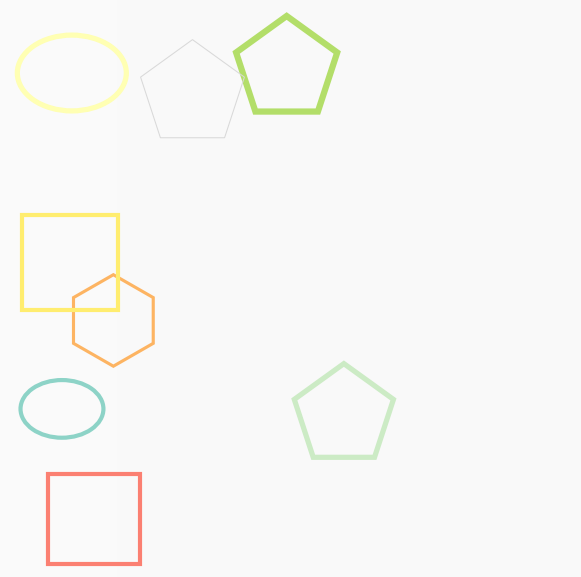[{"shape": "oval", "thickness": 2, "radius": 0.36, "center": [0.107, 0.291]}, {"shape": "oval", "thickness": 2.5, "radius": 0.47, "center": [0.124, 0.873]}, {"shape": "square", "thickness": 2, "radius": 0.39, "center": [0.162, 0.101]}, {"shape": "hexagon", "thickness": 1.5, "radius": 0.4, "center": [0.195, 0.444]}, {"shape": "pentagon", "thickness": 3, "radius": 0.46, "center": [0.493, 0.88]}, {"shape": "pentagon", "thickness": 0.5, "radius": 0.47, "center": [0.331, 0.837]}, {"shape": "pentagon", "thickness": 2.5, "radius": 0.45, "center": [0.592, 0.28]}, {"shape": "square", "thickness": 2, "radius": 0.41, "center": [0.121, 0.545]}]